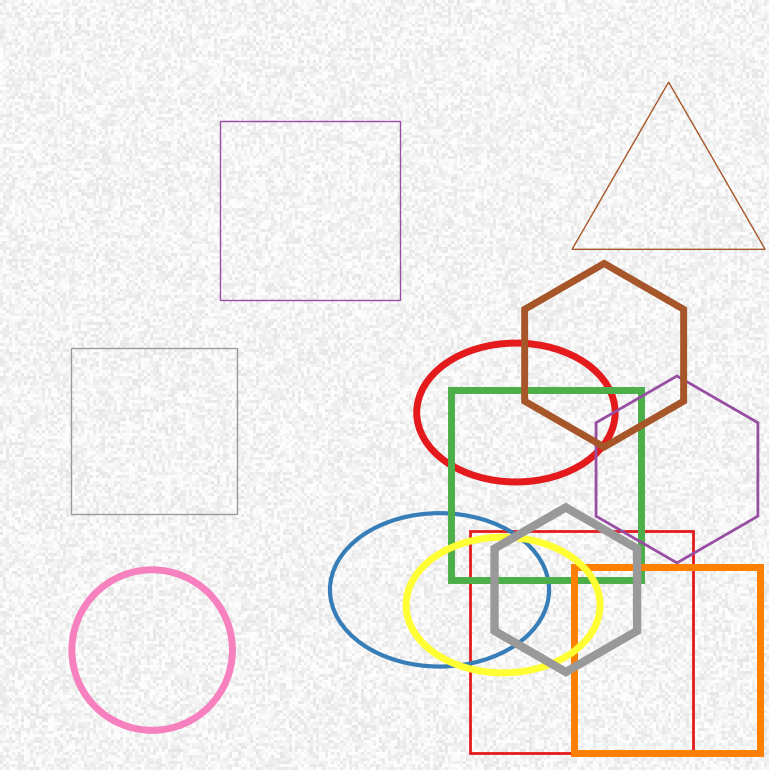[{"shape": "square", "thickness": 1, "radius": 0.72, "center": [0.755, 0.166]}, {"shape": "oval", "thickness": 2.5, "radius": 0.64, "center": [0.67, 0.464]}, {"shape": "oval", "thickness": 1.5, "radius": 0.71, "center": [0.571, 0.234]}, {"shape": "square", "thickness": 2.5, "radius": 0.62, "center": [0.71, 0.37]}, {"shape": "square", "thickness": 0.5, "radius": 0.58, "center": [0.403, 0.727]}, {"shape": "hexagon", "thickness": 1, "radius": 0.61, "center": [0.879, 0.39]}, {"shape": "square", "thickness": 2.5, "radius": 0.6, "center": [0.866, 0.143]}, {"shape": "oval", "thickness": 2.5, "radius": 0.63, "center": [0.653, 0.214]}, {"shape": "hexagon", "thickness": 2.5, "radius": 0.6, "center": [0.785, 0.539]}, {"shape": "triangle", "thickness": 0.5, "radius": 0.72, "center": [0.868, 0.749]}, {"shape": "circle", "thickness": 2.5, "radius": 0.52, "center": [0.198, 0.156]}, {"shape": "hexagon", "thickness": 3, "radius": 0.53, "center": [0.735, 0.234]}, {"shape": "square", "thickness": 0.5, "radius": 0.54, "center": [0.2, 0.44]}]